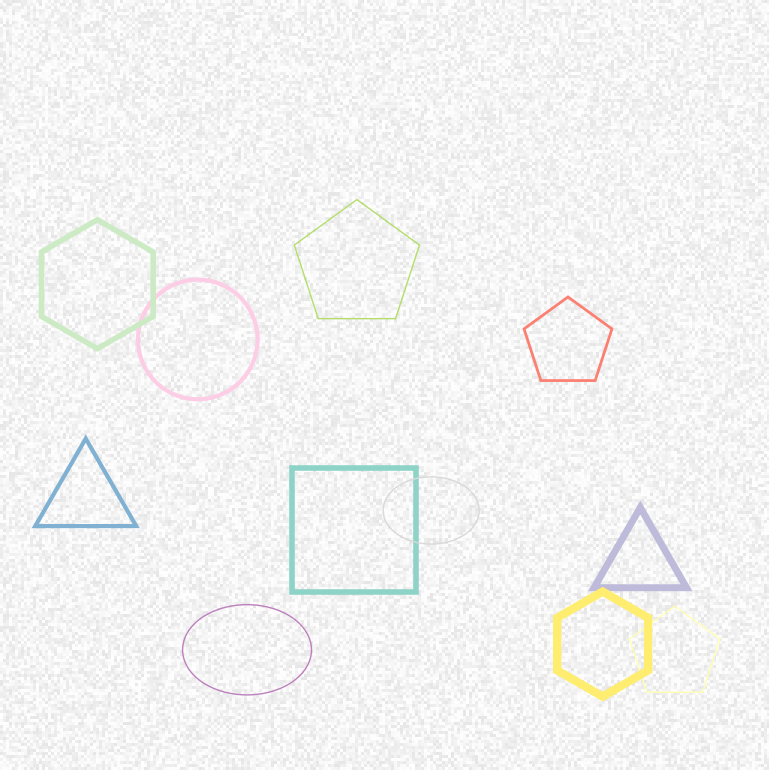[{"shape": "square", "thickness": 2, "radius": 0.4, "center": [0.459, 0.312]}, {"shape": "pentagon", "thickness": 0.5, "radius": 0.31, "center": [0.876, 0.151]}, {"shape": "triangle", "thickness": 2.5, "radius": 0.35, "center": [0.832, 0.271]}, {"shape": "pentagon", "thickness": 1, "radius": 0.3, "center": [0.738, 0.554]}, {"shape": "triangle", "thickness": 1.5, "radius": 0.38, "center": [0.111, 0.355]}, {"shape": "pentagon", "thickness": 0.5, "radius": 0.43, "center": [0.464, 0.655]}, {"shape": "circle", "thickness": 1.5, "radius": 0.39, "center": [0.257, 0.559]}, {"shape": "oval", "thickness": 0.5, "radius": 0.31, "center": [0.56, 0.337]}, {"shape": "oval", "thickness": 0.5, "radius": 0.42, "center": [0.321, 0.156]}, {"shape": "hexagon", "thickness": 2, "radius": 0.42, "center": [0.126, 0.631]}, {"shape": "hexagon", "thickness": 3, "radius": 0.34, "center": [0.783, 0.164]}]